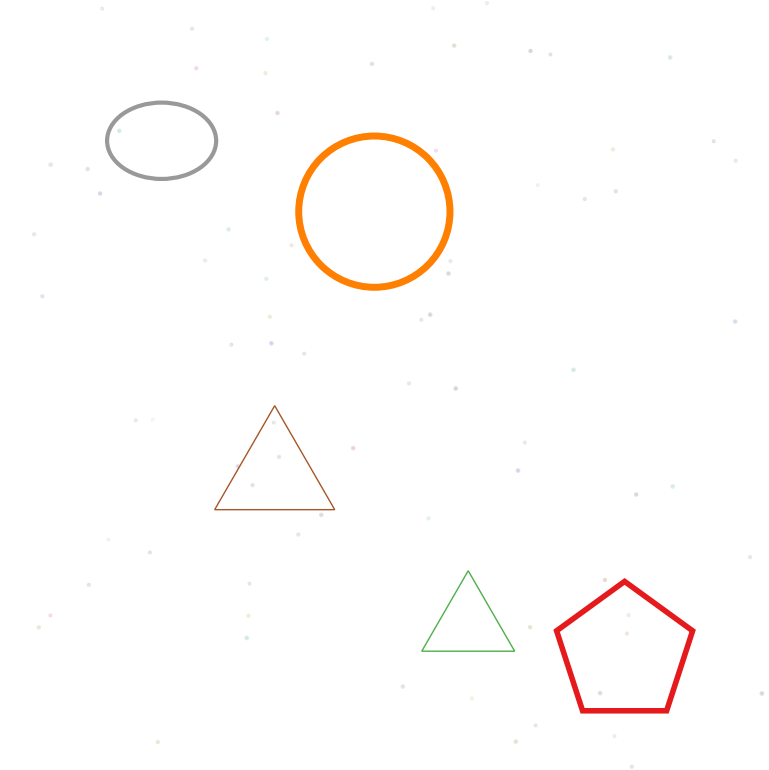[{"shape": "pentagon", "thickness": 2, "radius": 0.46, "center": [0.811, 0.152]}, {"shape": "triangle", "thickness": 0.5, "radius": 0.35, "center": [0.608, 0.189]}, {"shape": "circle", "thickness": 2.5, "radius": 0.49, "center": [0.486, 0.725]}, {"shape": "triangle", "thickness": 0.5, "radius": 0.45, "center": [0.357, 0.383]}, {"shape": "oval", "thickness": 1.5, "radius": 0.35, "center": [0.21, 0.817]}]